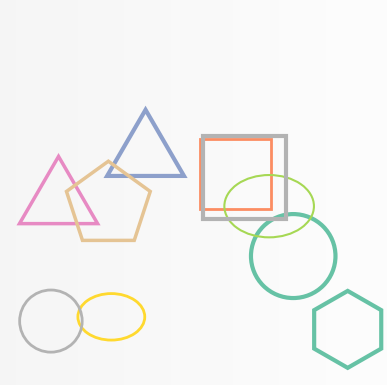[{"shape": "circle", "thickness": 3, "radius": 0.55, "center": [0.757, 0.335]}, {"shape": "hexagon", "thickness": 3, "radius": 0.5, "center": [0.897, 0.144]}, {"shape": "square", "thickness": 2, "radius": 0.46, "center": [0.608, 0.548]}, {"shape": "triangle", "thickness": 3, "radius": 0.57, "center": [0.376, 0.6]}, {"shape": "triangle", "thickness": 2.5, "radius": 0.58, "center": [0.151, 0.477]}, {"shape": "oval", "thickness": 1.5, "radius": 0.58, "center": [0.695, 0.464]}, {"shape": "oval", "thickness": 2, "radius": 0.43, "center": [0.287, 0.177]}, {"shape": "pentagon", "thickness": 2.5, "radius": 0.57, "center": [0.28, 0.468]}, {"shape": "circle", "thickness": 2, "radius": 0.4, "center": [0.131, 0.166]}, {"shape": "square", "thickness": 3, "radius": 0.54, "center": [0.631, 0.54]}]